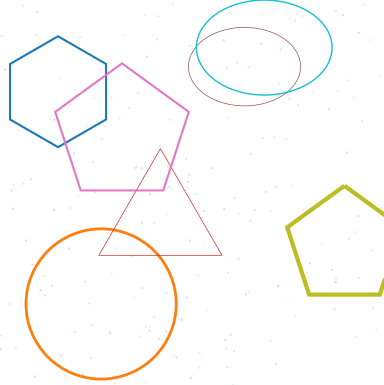[{"shape": "hexagon", "thickness": 1.5, "radius": 0.72, "center": [0.151, 0.762]}, {"shape": "circle", "thickness": 2, "radius": 0.98, "center": [0.263, 0.21]}, {"shape": "triangle", "thickness": 0.5, "radius": 0.92, "center": [0.417, 0.429]}, {"shape": "oval", "thickness": 0.5, "radius": 0.73, "center": [0.635, 0.827]}, {"shape": "pentagon", "thickness": 1.5, "radius": 0.91, "center": [0.317, 0.653]}, {"shape": "pentagon", "thickness": 3, "radius": 0.78, "center": [0.895, 0.361]}, {"shape": "oval", "thickness": 1, "radius": 0.88, "center": [0.686, 0.876]}]